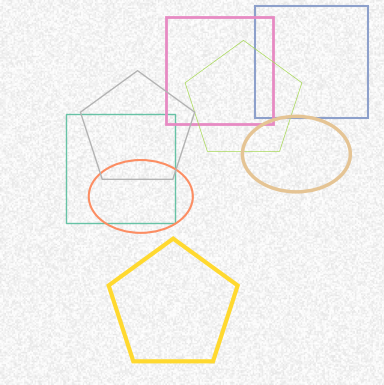[{"shape": "square", "thickness": 1, "radius": 0.71, "center": [0.313, 0.562]}, {"shape": "oval", "thickness": 1.5, "radius": 0.68, "center": [0.366, 0.49]}, {"shape": "square", "thickness": 1.5, "radius": 0.73, "center": [0.809, 0.839]}, {"shape": "square", "thickness": 2, "radius": 0.7, "center": [0.571, 0.817]}, {"shape": "pentagon", "thickness": 0.5, "radius": 0.8, "center": [0.632, 0.736]}, {"shape": "pentagon", "thickness": 3, "radius": 0.88, "center": [0.45, 0.204]}, {"shape": "oval", "thickness": 2.5, "radius": 0.7, "center": [0.77, 0.6]}, {"shape": "pentagon", "thickness": 1, "radius": 0.78, "center": [0.357, 0.66]}]